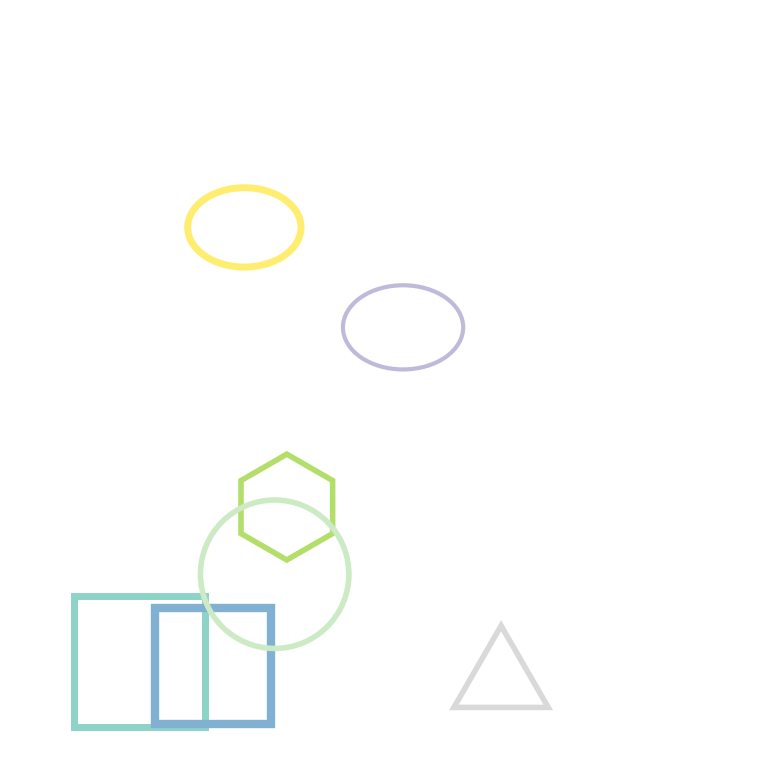[{"shape": "square", "thickness": 2.5, "radius": 0.43, "center": [0.181, 0.141]}, {"shape": "oval", "thickness": 1.5, "radius": 0.39, "center": [0.523, 0.575]}, {"shape": "square", "thickness": 3, "radius": 0.38, "center": [0.277, 0.135]}, {"shape": "hexagon", "thickness": 2, "radius": 0.34, "center": [0.372, 0.342]}, {"shape": "triangle", "thickness": 2, "radius": 0.35, "center": [0.651, 0.117]}, {"shape": "circle", "thickness": 2, "radius": 0.48, "center": [0.357, 0.254]}, {"shape": "oval", "thickness": 2.5, "radius": 0.37, "center": [0.317, 0.705]}]